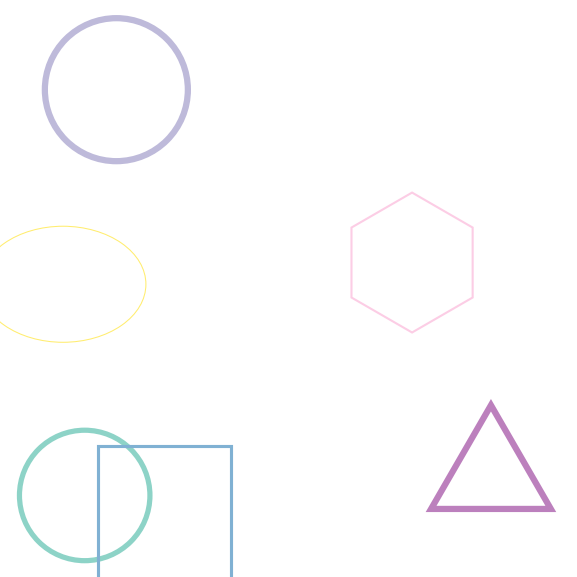[{"shape": "circle", "thickness": 2.5, "radius": 0.56, "center": [0.147, 0.141]}, {"shape": "circle", "thickness": 3, "radius": 0.62, "center": [0.202, 0.844]}, {"shape": "square", "thickness": 1.5, "radius": 0.57, "center": [0.285, 0.113]}, {"shape": "hexagon", "thickness": 1, "radius": 0.61, "center": [0.714, 0.545]}, {"shape": "triangle", "thickness": 3, "radius": 0.6, "center": [0.85, 0.178]}, {"shape": "oval", "thickness": 0.5, "radius": 0.72, "center": [0.109, 0.507]}]